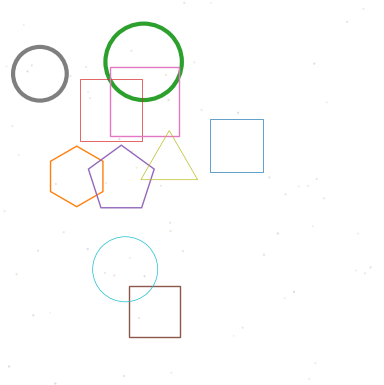[{"shape": "square", "thickness": 0.5, "radius": 0.34, "center": [0.614, 0.623]}, {"shape": "hexagon", "thickness": 1, "radius": 0.39, "center": [0.199, 0.542]}, {"shape": "circle", "thickness": 3, "radius": 0.5, "center": [0.373, 0.839]}, {"shape": "square", "thickness": 0.5, "radius": 0.4, "center": [0.287, 0.714]}, {"shape": "pentagon", "thickness": 1, "radius": 0.45, "center": [0.315, 0.533]}, {"shape": "square", "thickness": 1, "radius": 0.33, "center": [0.401, 0.191]}, {"shape": "square", "thickness": 1, "radius": 0.45, "center": [0.375, 0.737]}, {"shape": "circle", "thickness": 3, "radius": 0.35, "center": [0.104, 0.808]}, {"shape": "triangle", "thickness": 0.5, "radius": 0.43, "center": [0.44, 0.576]}, {"shape": "circle", "thickness": 0.5, "radius": 0.42, "center": [0.325, 0.301]}]